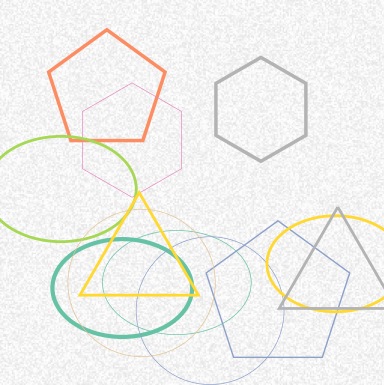[{"shape": "oval", "thickness": 0.5, "radius": 0.97, "center": [0.459, 0.266]}, {"shape": "oval", "thickness": 3, "radius": 0.91, "center": [0.318, 0.252]}, {"shape": "pentagon", "thickness": 2.5, "radius": 0.8, "center": [0.278, 0.764]}, {"shape": "pentagon", "thickness": 1, "radius": 0.98, "center": [0.722, 0.23]}, {"shape": "circle", "thickness": 0.5, "radius": 0.96, "center": [0.546, 0.193]}, {"shape": "hexagon", "thickness": 0.5, "radius": 0.74, "center": [0.343, 0.636]}, {"shape": "oval", "thickness": 2, "radius": 0.98, "center": [0.158, 0.509]}, {"shape": "oval", "thickness": 2, "radius": 0.89, "center": [0.871, 0.315]}, {"shape": "triangle", "thickness": 2, "radius": 0.89, "center": [0.362, 0.322]}, {"shape": "circle", "thickness": 0.5, "radius": 0.96, "center": [0.368, 0.265]}, {"shape": "triangle", "thickness": 2, "radius": 0.88, "center": [0.877, 0.287]}, {"shape": "hexagon", "thickness": 2.5, "radius": 0.67, "center": [0.678, 0.716]}]